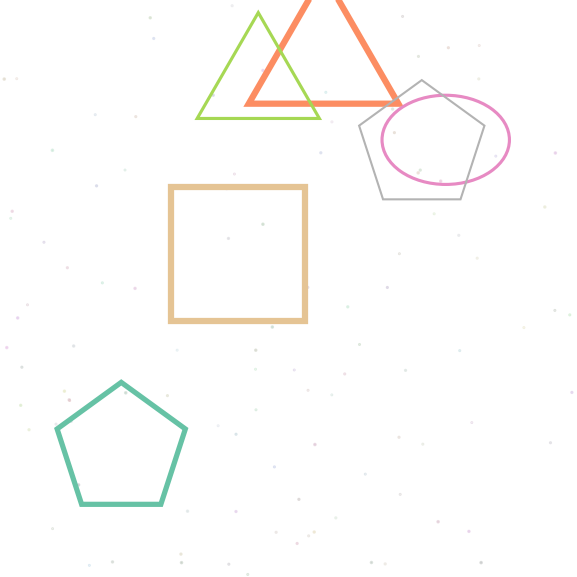[{"shape": "pentagon", "thickness": 2.5, "radius": 0.58, "center": [0.21, 0.22]}, {"shape": "triangle", "thickness": 3, "radius": 0.75, "center": [0.56, 0.894]}, {"shape": "oval", "thickness": 1.5, "radius": 0.55, "center": [0.772, 0.757]}, {"shape": "triangle", "thickness": 1.5, "radius": 0.61, "center": [0.447, 0.855]}, {"shape": "square", "thickness": 3, "radius": 0.58, "center": [0.412, 0.559]}, {"shape": "pentagon", "thickness": 1, "radius": 0.57, "center": [0.73, 0.746]}]